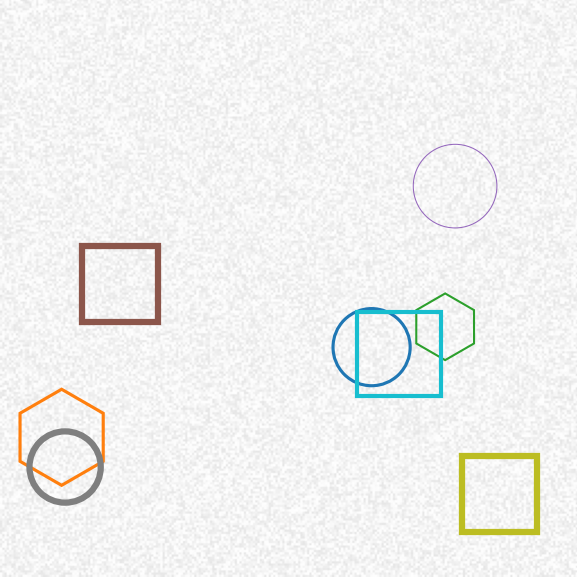[{"shape": "circle", "thickness": 1.5, "radius": 0.33, "center": [0.643, 0.398]}, {"shape": "hexagon", "thickness": 1.5, "radius": 0.42, "center": [0.107, 0.242]}, {"shape": "hexagon", "thickness": 1, "radius": 0.29, "center": [0.771, 0.433]}, {"shape": "circle", "thickness": 0.5, "radius": 0.36, "center": [0.788, 0.677]}, {"shape": "square", "thickness": 3, "radius": 0.33, "center": [0.208, 0.508]}, {"shape": "circle", "thickness": 3, "radius": 0.31, "center": [0.113, 0.19]}, {"shape": "square", "thickness": 3, "radius": 0.33, "center": [0.864, 0.144]}, {"shape": "square", "thickness": 2, "radius": 0.36, "center": [0.692, 0.385]}]